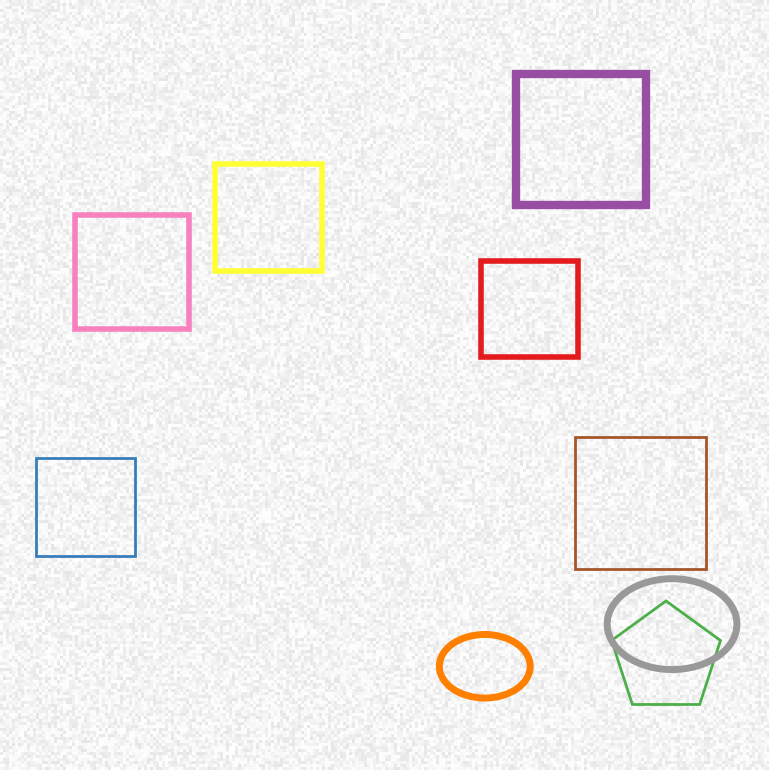[{"shape": "square", "thickness": 2, "radius": 0.31, "center": [0.687, 0.599]}, {"shape": "square", "thickness": 1, "radius": 0.32, "center": [0.111, 0.341]}, {"shape": "pentagon", "thickness": 1, "radius": 0.37, "center": [0.865, 0.145]}, {"shape": "square", "thickness": 3, "radius": 0.42, "center": [0.755, 0.819]}, {"shape": "oval", "thickness": 2.5, "radius": 0.29, "center": [0.63, 0.135]}, {"shape": "square", "thickness": 2, "radius": 0.35, "center": [0.349, 0.718]}, {"shape": "square", "thickness": 1, "radius": 0.43, "center": [0.832, 0.347]}, {"shape": "square", "thickness": 2, "radius": 0.37, "center": [0.171, 0.647]}, {"shape": "oval", "thickness": 2.5, "radius": 0.42, "center": [0.873, 0.189]}]